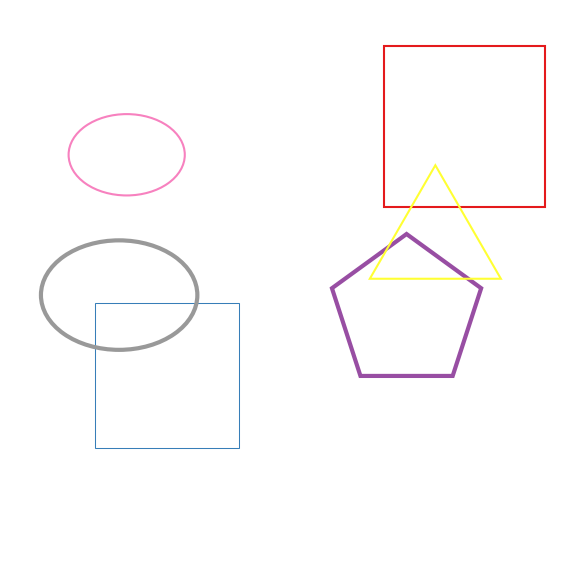[{"shape": "square", "thickness": 1, "radius": 0.7, "center": [0.804, 0.78]}, {"shape": "square", "thickness": 0.5, "radius": 0.63, "center": [0.289, 0.349]}, {"shape": "pentagon", "thickness": 2, "radius": 0.68, "center": [0.704, 0.458]}, {"shape": "triangle", "thickness": 1, "radius": 0.66, "center": [0.754, 0.582]}, {"shape": "oval", "thickness": 1, "radius": 0.5, "center": [0.219, 0.731]}, {"shape": "oval", "thickness": 2, "radius": 0.68, "center": [0.206, 0.488]}]